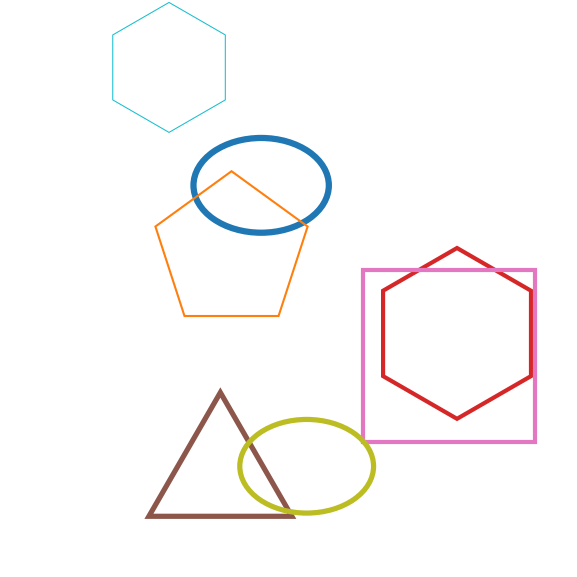[{"shape": "oval", "thickness": 3, "radius": 0.59, "center": [0.452, 0.678]}, {"shape": "pentagon", "thickness": 1, "radius": 0.69, "center": [0.401, 0.564]}, {"shape": "hexagon", "thickness": 2, "radius": 0.74, "center": [0.791, 0.422]}, {"shape": "triangle", "thickness": 2.5, "radius": 0.71, "center": [0.382, 0.177]}, {"shape": "square", "thickness": 2, "radius": 0.74, "center": [0.778, 0.382]}, {"shape": "oval", "thickness": 2.5, "radius": 0.58, "center": [0.531, 0.192]}, {"shape": "hexagon", "thickness": 0.5, "radius": 0.56, "center": [0.293, 0.882]}]